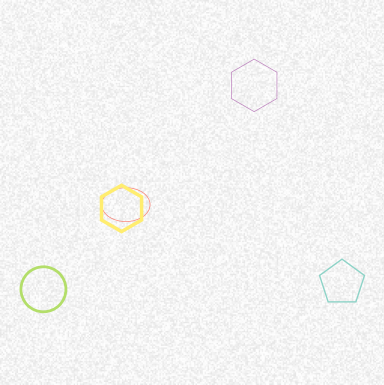[{"shape": "pentagon", "thickness": 1, "radius": 0.31, "center": [0.888, 0.266]}, {"shape": "oval", "thickness": 0.5, "radius": 0.31, "center": [0.327, 0.468]}, {"shape": "circle", "thickness": 2, "radius": 0.29, "center": [0.113, 0.249]}, {"shape": "hexagon", "thickness": 0.5, "radius": 0.34, "center": [0.66, 0.778]}, {"shape": "hexagon", "thickness": 2.5, "radius": 0.3, "center": [0.316, 0.459]}]